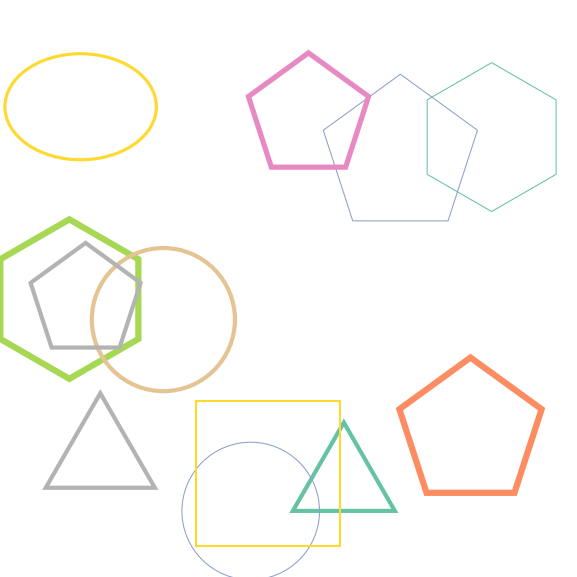[{"shape": "triangle", "thickness": 2, "radius": 0.51, "center": [0.595, 0.165]}, {"shape": "hexagon", "thickness": 0.5, "radius": 0.64, "center": [0.851, 0.762]}, {"shape": "pentagon", "thickness": 3, "radius": 0.65, "center": [0.815, 0.251]}, {"shape": "circle", "thickness": 0.5, "radius": 0.6, "center": [0.434, 0.114]}, {"shape": "pentagon", "thickness": 0.5, "radius": 0.7, "center": [0.693, 0.73]}, {"shape": "pentagon", "thickness": 2.5, "radius": 0.55, "center": [0.534, 0.798]}, {"shape": "hexagon", "thickness": 3, "radius": 0.69, "center": [0.12, 0.481]}, {"shape": "oval", "thickness": 1.5, "radius": 0.66, "center": [0.14, 0.814]}, {"shape": "square", "thickness": 1, "radius": 0.62, "center": [0.464, 0.179]}, {"shape": "circle", "thickness": 2, "radius": 0.62, "center": [0.283, 0.446]}, {"shape": "pentagon", "thickness": 2, "radius": 0.5, "center": [0.148, 0.478]}, {"shape": "triangle", "thickness": 2, "radius": 0.55, "center": [0.174, 0.209]}]